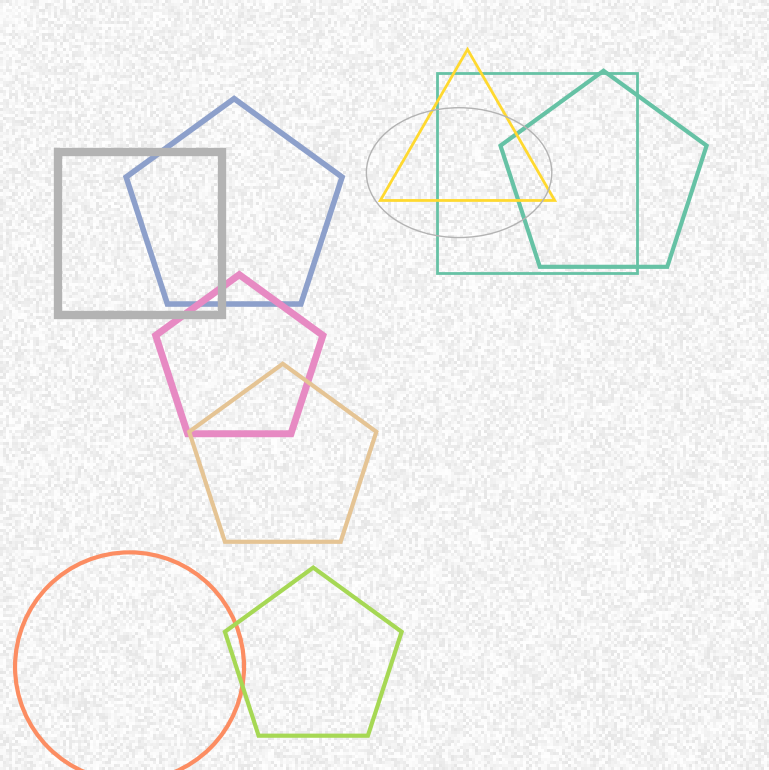[{"shape": "pentagon", "thickness": 1.5, "radius": 0.7, "center": [0.784, 0.767]}, {"shape": "square", "thickness": 1, "radius": 0.65, "center": [0.697, 0.775]}, {"shape": "circle", "thickness": 1.5, "radius": 0.74, "center": [0.168, 0.134]}, {"shape": "pentagon", "thickness": 2, "radius": 0.74, "center": [0.304, 0.724]}, {"shape": "pentagon", "thickness": 2.5, "radius": 0.57, "center": [0.311, 0.529]}, {"shape": "pentagon", "thickness": 1.5, "radius": 0.6, "center": [0.407, 0.142]}, {"shape": "triangle", "thickness": 1, "radius": 0.65, "center": [0.607, 0.805]}, {"shape": "pentagon", "thickness": 1.5, "radius": 0.64, "center": [0.367, 0.4]}, {"shape": "square", "thickness": 3, "radius": 0.53, "center": [0.182, 0.697]}, {"shape": "oval", "thickness": 0.5, "radius": 0.6, "center": [0.596, 0.776]}]